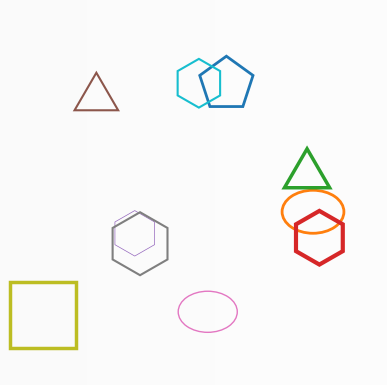[{"shape": "pentagon", "thickness": 2, "radius": 0.36, "center": [0.584, 0.782]}, {"shape": "oval", "thickness": 2, "radius": 0.4, "center": [0.808, 0.45]}, {"shape": "triangle", "thickness": 2.5, "radius": 0.34, "center": [0.792, 0.546]}, {"shape": "hexagon", "thickness": 3, "radius": 0.35, "center": [0.824, 0.383]}, {"shape": "hexagon", "thickness": 0.5, "radius": 0.3, "center": [0.348, 0.394]}, {"shape": "triangle", "thickness": 1.5, "radius": 0.32, "center": [0.249, 0.746]}, {"shape": "oval", "thickness": 1, "radius": 0.38, "center": [0.536, 0.19]}, {"shape": "hexagon", "thickness": 1.5, "radius": 0.41, "center": [0.361, 0.367]}, {"shape": "square", "thickness": 2.5, "radius": 0.43, "center": [0.111, 0.182]}, {"shape": "hexagon", "thickness": 1.5, "radius": 0.32, "center": [0.513, 0.784]}]